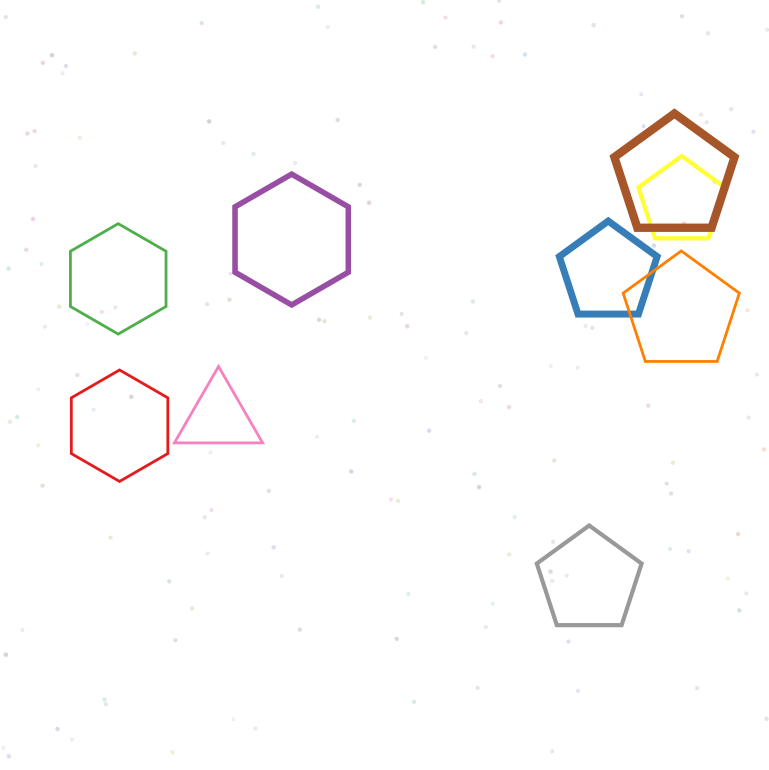[{"shape": "hexagon", "thickness": 1, "radius": 0.36, "center": [0.155, 0.447]}, {"shape": "pentagon", "thickness": 2.5, "radius": 0.33, "center": [0.79, 0.646]}, {"shape": "hexagon", "thickness": 1, "radius": 0.36, "center": [0.154, 0.638]}, {"shape": "hexagon", "thickness": 2, "radius": 0.42, "center": [0.379, 0.689]}, {"shape": "pentagon", "thickness": 1, "radius": 0.4, "center": [0.885, 0.595]}, {"shape": "pentagon", "thickness": 1.5, "radius": 0.3, "center": [0.885, 0.738]}, {"shape": "pentagon", "thickness": 3, "radius": 0.41, "center": [0.876, 0.771]}, {"shape": "triangle", "thickness": 1, "radius": 0.33, "center": [0.284, 0.458]}, {"shape": "pentagon", "thickness": 1.5, "radius": 0.36, "center": [0.765, 0.246]}]